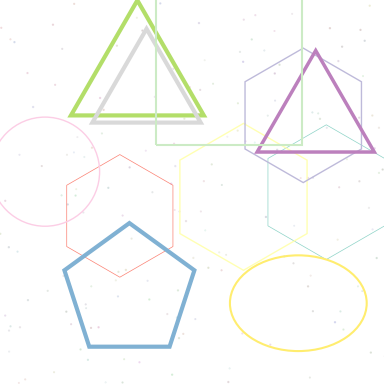[{"shape": "hexagon", "thickness": 0.5, "radius": 0.87, "center": [0.848, 0.501]}, {"shape": "hexagon", "thickness": 1, "radius": 0.95, "center": [0.632, 0.489]}, {"shape": "hexagon", "thickness": 1, "radius": 0.87, "center": [0.788, 0.7]}, {"shape": "hexagon", "thickness": 0.5, "radius": 0.8, "center": [0.311, 0.439]}, {"shape": "pentagon", "thickness": 3, "radius": 0.89, "center": [0.336, 0.243]}, {"shape": "triangle", "thickness": 3, "radius": 1.0, "center": [0.357, 0.8]}, {"shape": "circle", "thickness": 1, "radius": 0.71, "center": [0.117, 0.554]}, {"shape": "triangle", "thickness": 3, "radius": 0.81, "center": [0.381, 0.763]}, {"shape": "triangle", "thickness": 2.5, "radius": 0.88, "center": [0.82, 0.693]}, {"shape": "square", "thickness": 1.5, "radius": 0.95, "center": [0.595, 0.813]}, {"shape": "oval", "thickness": 1.5, "radius": 0.89, "center": [0.775, 0.212]}]